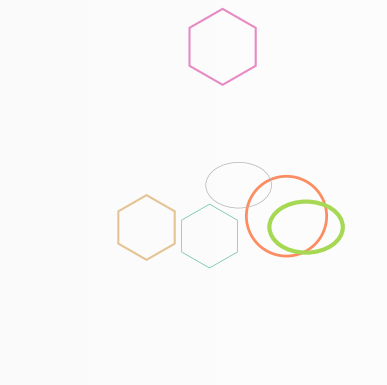[{"shape": "hexagon", "thickness": 0.5, "radius": 0.41, "center": [0.541, 0.387]}, {"shape": "circle", "thickness": 2, "radius": 0.52, "center": [0.739, 0.438]}, {"shape": "hexagon", "thickness": 1.5, "radius": 0.49, "center": [0.574, 0.878]}, {"shape": "oval", "thickness": 3, "radius": 0.47, "center": [0.79, 0.41]}, {"shape": "hexagon", "thickness": 1.5, "radius": 0.42, "center": [0.378, 0.409]}, {"shape": "oval", "thickness": 0.5, "radius": 0.42, "center": [0.616, 0.519]}]